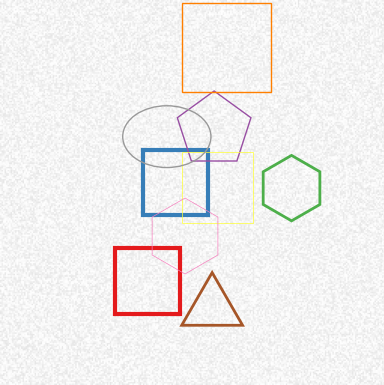[{"shape": "square", "thickness": 3, "radius": 0.42, "center": [0.383, 0.271]}, {"shape": "square", "thickness": 3, "radius": 0.42, "center": [0.456, 0.526]}, {"shape": "hexagon", "thickness": 2, "radius": 0.43, "center": [0.757, 0.511]}, {"shape": "pentagon", "thickness": 1, "radius": 0.5, "center": [0.556, 0.663]}, {"shape": "square", "thickness": 1, "radius": 0.58, "center": [0.588, 0.877]}, {"shape": "square", "thickness": 0.5, "radius": 0.46, "center": [0.565, 0.513]}, {"shape": "triangle", "thickness": 2, "radius": 0.46, "center": [0.551, 0.201]}, {"shape": "hexagon", "thickness": 0.5, "radius": 0.49, "center": [0.481, 0.387]}, {"shape": "oval", "thickness": 1, "radius": 0.57, "center": [0.433, 0.645]}]